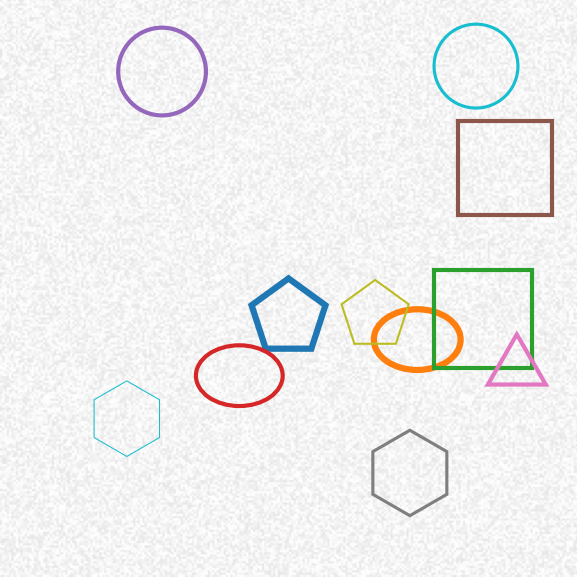[{"shape": "pentagon", "thickness": 3, "radius": 0.34, "center": [0.5, 0.45]}, {"shape": "oval", "thickness": 3, "radius": 0.38, "center": [0.722, 0.411]}, {"shape": "square", "thickness": 2, "radius": 0.43, "center": [0.836, 0.447]}, {"shape": "oval", "thickness": 2, "radius": 0.38, "center": [0.414, 0.349]}, {"shape": "circle", "thickness": 2, "radius": 0.38, "center": [0.281, 0.875]}, {"shape": "square", "thickness": 2, "radius": 0.41, "center": [0.875, 0.708]}, {"shape": "triangle", "thickness": 2, "radius": 0.29, "center": [0.895, 0.362]}, {"shape": "hexagon", "thickness": 1.5, "radius": 0.37, "center": [0.71, 0.18]}, {"shape": "pentagon", "thickness": 1, "radius": 0.31, "center": [0.65, 0.453]}, {"shape": "hexagon", "thickness": 0.5, "radius": 0.33, "center": [0.22, 0.274]}, {"shape": "circle", "thickness": 1.5, "radius": 0.36, "center": [0.824, 0.885]}]